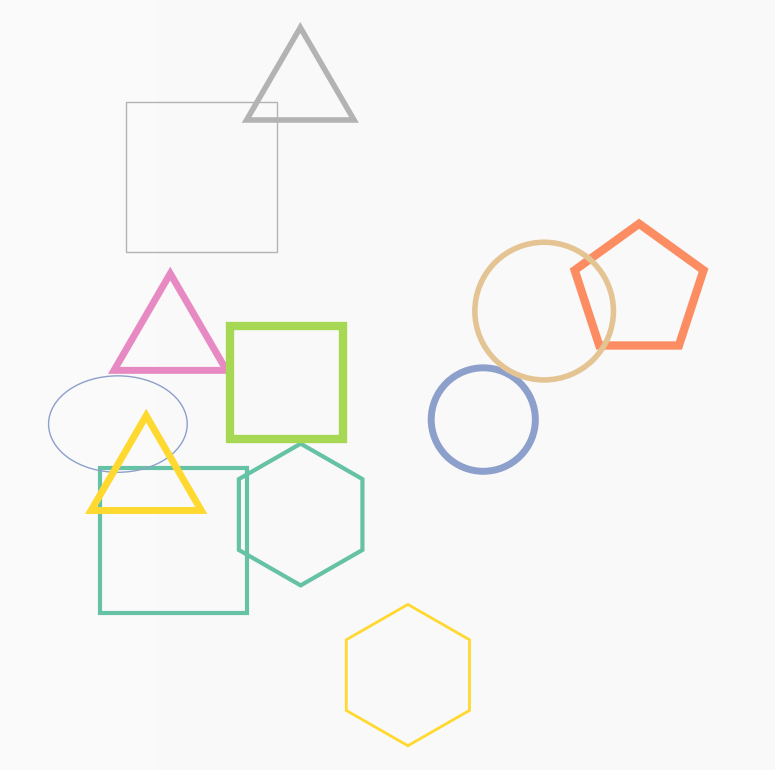[{"shape": "square", "thickness": 1.5, "radius": 0.47, "center": [0.224, 0.298]}, {"shape": "hexagon", "thickness": 1.5, "radius": 0.46, "center": [0.388, 0.332]}, {"shape": "pentagon", "thickness": 3, "radius": 0.44, "center": [0.825, 0.622]}, {"shape": "circle", "thickness": 2.5, "radius": 0.34, "center": [0.624, 0.455]}, {"shape": "oval", "thickness": 0.5, "radius": 0.45, "center": [0.152, 0.449]}, {"shape": "triangle", "thickness": 2.5, "radius": 0.42, "center": [0.22, 0.561]}, {"shape": "square", "thickness": 3, "radius": 0.36, "center": [0.37, 0.503]}, {"shape": "triangle", "thickness": 2.5, "radius": 0.41, "center": [0.189, 0.378]}, {"shape": "hexagon", "thickness": 1, "radius": 0.46, "center": [0.526, 0.123]}, {"shape": "circle", "thickness": 2, "radius": 0.45, "center": [0.702, 0.596]}, {"shape": "triangle", "thickness": 2, "radius": 0.4, "center": [0.387, 0.884]}, {"shape": "square", "thickness": 0.5, "radius": 0.49, "center": [0.26, 0.77]}]